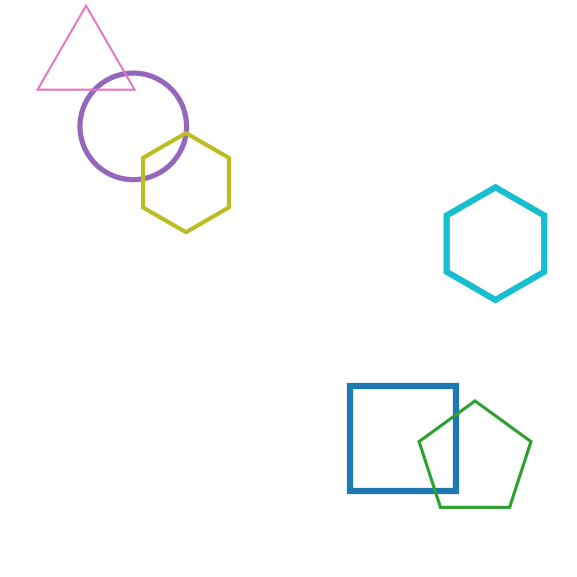[{"shape": "square", "thickness": 3, "radius": 0.46, "center": [0.697, 0.24]}, {"shape": "pentagon", "thickness": 1.5, "radius": 0.51, "center": [0.823, 0.203]}, {"shape": "circle", "thickness": 2.5, "radius": 0.46, "center": [0.231, 0.78]}, {"shape": "triangle", "thickness": 1, "radius": 0.48, "center": [0.149, 0.892]}, {"shape": "hexagon", "thickness": 2, "radius": 0.43, "center": [0.322, 0.683]}, {"shape": "hexagon", "thickness": 3, "radius": 0.49, "center": [0.858, 0.577]}]